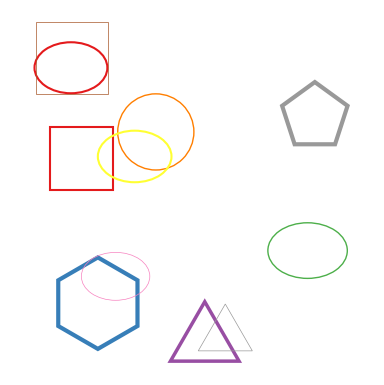[{"shape": "oval", "thickness": 1.5, "radius": 0.47, "center": [0.184, 0.824]}, {"shape": "square", "thickness": 1.5, "radius": 0.41, "center": [0.211, 0.589]}, {"shape": "hexagon", "thickness": 3, "radius": 0.59, "center": [0.254, 0.213]}, {"shape": "oval", "thickness": 1, "radius": 0.52, "center": [0.799, 0.349]}, {"shape": "triangle", "thickness": 2.5, "radius": 0.51, "center": [0.532, 0.113]}, {"shape": "circle", "thickness": 1, "radius": 0.49, "center": [0.405, 0.657]}, {"shape": "oval", "thickness": 1.5, "radius": 0.48, "center": [0.35, 0.594]}, {"shape": "square", "thickness": 0.5, "radius": 0.47, "center": [0.187, 0.849]}, {"shape": "oval", "thickness": 0.5, "radius": 0.44, "center": [0.3, 0.282]}, {"shape": "triangle", "thickness": 0.5, "radius": 0.41, "center": [0.585, 0.129]}, {"shape": "pentagon", "thickness": 3, "radius": 0.45, "center": [0.818, 0.698]}]